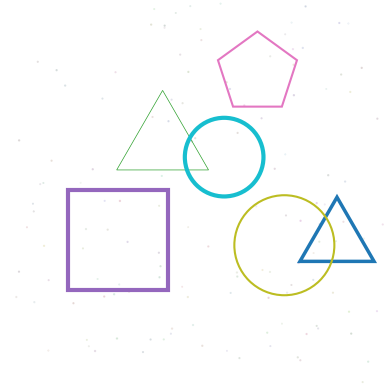[{"shape": "triangle", "thickness": 2.5, "radius": 0.56, "center": [0.875, 0.377]}, {"shape": "triangle", "thickness": 0.5, "radius": 0.69, "center": [0.422, 0.627]}, {"shape": "square", "thickness": 3, "radius": 0.65, "center": [0.307, 0.376]}, {"shape": "pentagon", "thickness": 1.5, "radius": 0.54, "center": [0.669, 0.81]}, {"shape": "circle", "thickness": 1.5, "radius": 0.65, "center": [0.739, 0.363]}, {"shape": "circle", "thickness": 3, "radius": 0.51, "center": [0.582, 0.592]}]